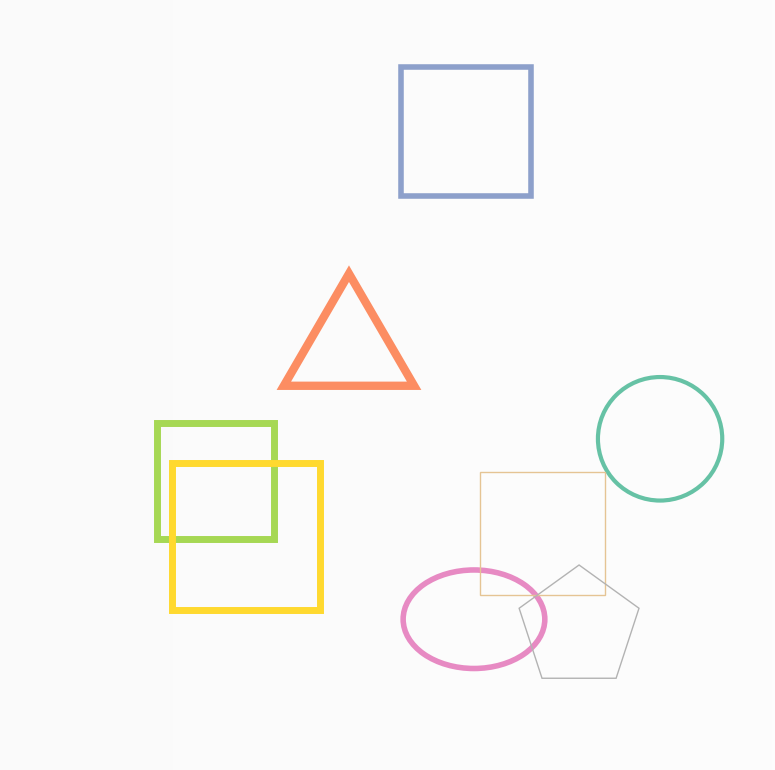[{"shape": "circle", "thickness": 1.5, "radius": 0.4, "center": [0.852, 0.43]}, {"shape": "triangle", "thickness": 3, "radius": 0.49, "center": [0.45, 0.548]}, {"shape": "square", "thickness": 2, "radius": 0.42, "center": [0.602, 0.829]}, {"shape": "oval", "thickness": 2, "radius": 0.46, "center": [0.612, 0.196]}, {"shape": "square", "thickness": 2.5, "radius": 0.38, "center": [0.278, 0.375]}, {"shape": "square", "thickness": 2.5, "radius": 0.48, "center": [0.317, 0.303]}, {"shape": "square", "thickness": 0.5, "radius": 0.4, "center": [0.7, 0.307]}, {"shape": "pentagon", "thickness": 0.5, "radius": 0.41, "center": [0.747, 0.185]}]